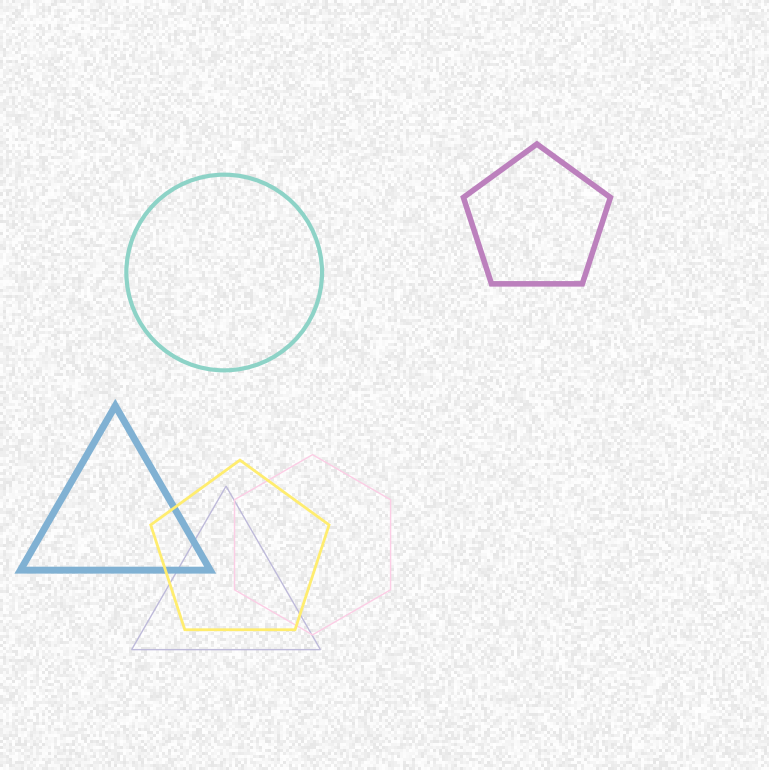[{"shape": "circle", "thickness": 1.5, "radius": 0.64, "center": [0.291, 0.646]}, {"shape": "triangle", "thickness": 0.5, "radius": 0.71, "center": [0.294, 0.227]}, {"shape": "triangle", "thickness": 2.5, "radius": 0.71, "center": [0.15, 0.331]}, {"shape": "hexagon", "thickness": 0.5, "radius": 0.59, "center": [0.406, 0.293]}, {"shape": "pentagon", "thickness": 2, "radius": 0.5, "center": [0.697, 0.713]}, {"shape": "pentagon", "thickness": 1, "radius": 0.61, "center": [0.312, 0.281]}]